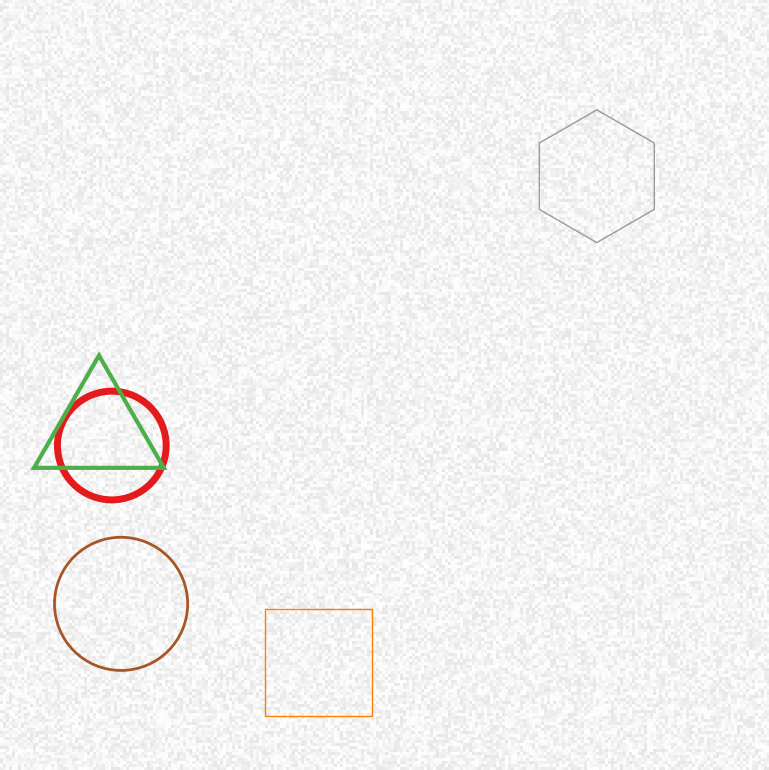[{"shape": "circle", "thickness": 2.5, "radius": 0.35, "center": [0.145, 0.421]}, {"shape": "triangle", "thickness": 1.5, "radius": 0.49, "center": [0.129, 0.441]}, {"shape": "square", "thickness": 0.5, "radius": 0.35, "center": [0.413, 0.139]}, {"shape": "circle", "thickness": 1, "radius": 0.43, "center": [0.157, 0.216]}, {"shape": "hexagon", "thickness": 0.5, "radius": 0.43, "center": [0.775, 0.771]}]